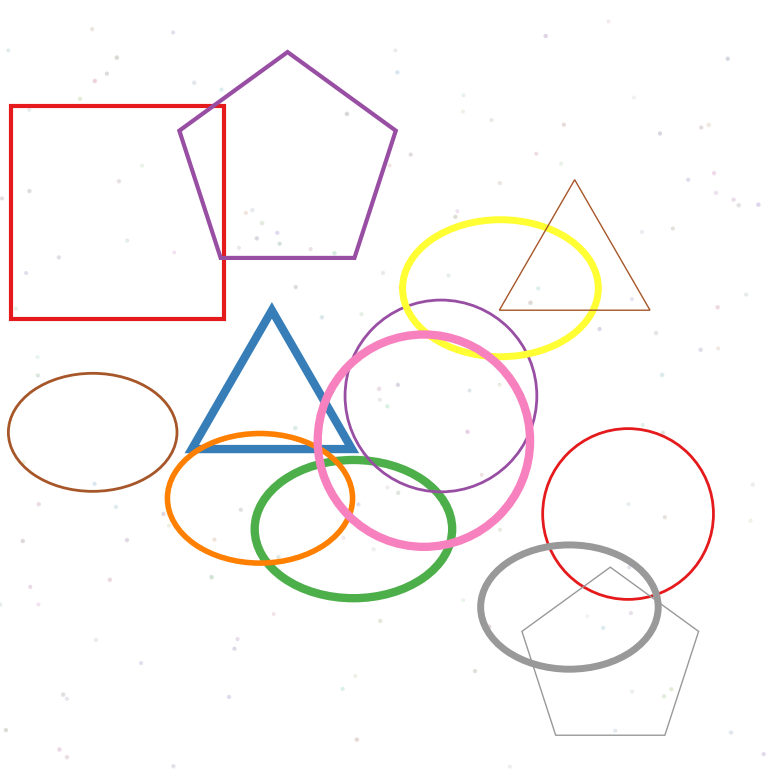[{"shape": "circle", "thickness": 1, "radius": 0.55, "center": [0.816, 0.332]}, {"shape": "square", "thickness": 1.5, "radius": 0.69, "center": [0.152, 0.724]}, {"shape": "triangle", "thickness": 3, "radius": 0.6, "center": [0.353, 0.477]}, {"shape": "oval", "thickness": 3, "radius": 0.64, "center": [0.459, 0.313]}, {"shape": "pentagon", "thickness": 1.5, "radius": 0.74, "center": [0.373, 0.785]}, {"shape": "circle", "thickness": 1, "radius": 0.62, "center": [0.573, 0.486]}, {"shape": "oval", "thickness": 2, "radius": 0.6, "center": [0.338, 0.353]}, {"shape": "oval", "thickness": 2.5, "radius": 0.64, "center": [0.65, 0.626]}, {"shape": "triangle", "thickness": 0.5, "radius": 0.56, "center": [0.746, 0.654]}, {"shape": "oval", "thickness": 1, "radius": 0.55, "center": [0.12, 0.439]}, {"shape": "circle", "thickness": 3, "radius": 0.69, "center": [0.551, 0.428]}, {"shape": "pentagon", "thickness": 0.5, "radius": 0.6, "center": [0.793, 0.143]}, {"shape": "oval", "thickness": 2.5, "radius": 0.58, "center": [0.74, 0.212]}]